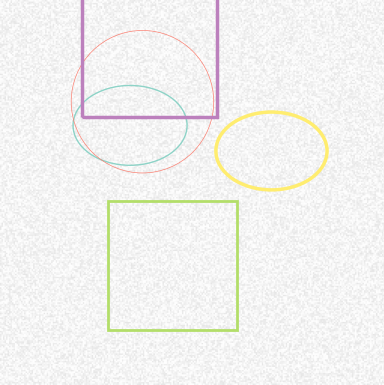[{"shape": "oval", "thickness": 1, "radius": 0.74, "center": [0.338, 0.674]}, {"shape": "circle", "thickness": 0.5, "radius": 0.93, "center": [0.37, 0.736]}, {"shape": "square", "thickness": 2, "radius": 0.84, "center": [0.448, 0.31]}, {"shape": "square", "thickness": 2.5, "radius": 0.88, "center": [0.388, 0.87]}, {"shape": "oval", "thickness": 2.5, "radius": 0.72, "center": [0.705, 0.608]}]